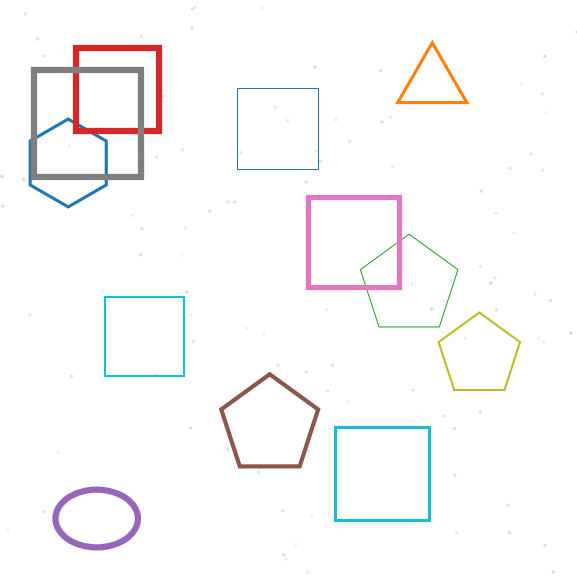[{"shape": "square", "thickness": 0.5, "radius": 0.35, "center": [0.48, 0.777]}, {"shape": "hexagon", "thickness": 1.5, "radius": 0.38, "center": [0.118, 0.717]}, {"shape": "triangle", "thickness": 1.5, "radius": 0.35, "center": [0.749, 0.856]}, {"shape": "pentagon", "thickness": 0.5, "radius": 0.44, "center": [0.708, 0.505]}, {"shape": "square", "thickness": 3, "radius": 0.36, "center": [0.203, 0.844]}, {"shape": "oval", "thickness": 3, "radius": 0.36, "center": [0.167, 0.101]}, {"shape": "pentagon", "thickness": 2, "radius": 0.44, "center": [0.467, 0.263]}, {"shape": "square", "thickness": 2.5, "radius": 0.39, "center": [0.612, 0.58]}, {"shape": "square", "thickness": 3, "radius": 0.46, "center": [0.152, 0.786]}, {"shape": "pentagon", "thickness": 1, "radius": 0.37, "center": [0.83, 0.384]}, {"shape": "square", "thickness": 1.5, "radius": 0.4, "center": [0.661, 0.18]}, {"shape": "square", "thickness": 1, "radius": 0.34, "center": [0.25, 0.417]}]